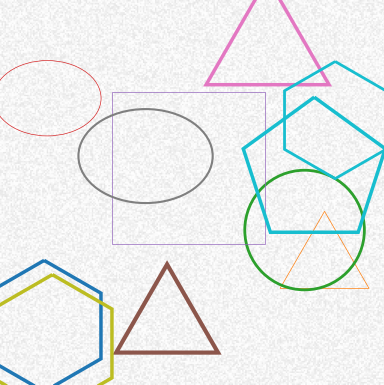[{"shape": "hexagon", "thickness": 2.5, "radius": 0.85, "center": [0.115, 0.153]}, {"shape": "triangle", "thickness": 0.5, "radius": 0.67, "center": [0.843, 0.318]}, {"shape": "circle", "thickness": 2, "radius": 0.78, "center": [0.791, 0.402]}, {"shape": "oval", "thickness": 0.5, "radius": 0.7, "center": [0.123, 0.745]}, {"shape": "square", "thickness": 0.5, "radius": 0.99, "center": [0.489, 0.564]}, {"shape": "triangle", "thickness": 3, "radius": 0.76, "center": [0.434, 0.161]}, {"shape": "triangle", "thickness": 2.5, "radius": 0.92, "center": [0.695, 0.872]}, {"shape": "oval", "thickness": 1.5, "radius": 0.87, "center": [0.378, 0.595]}, {"shape": "hexagon", "thickness": 2.5, "radius": 0.89, "center": [0.136, 0.108]}, {"shape": "pentagon", "thickness": 2.5, "radius": 0.97, "center": [0.816, 0.554]}, {"shape": "hexagon", "thickness": 2, "radius": 0.76, "center": [0.871, 0.688]}]